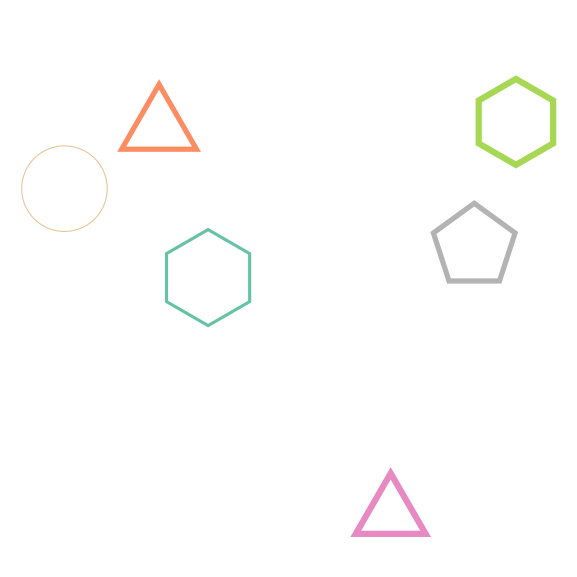[{"shape": "hexagon", "thickness": 1.5, "radius": 0.42, "center": [0.36, 0.518]}, {"shape": "triangle", "thickness": 2.5, "radius": 0.37, "center": [0.275, 0.778]}, {"shape": "triangle", "thickness": 3, "radius": 0.35, "center": [0.677, 0.11]}, {"shape": "hexagon", "thickness": 3, "radius": 0.37, "center": [0.893, 0.788]}, {"shape": "circle", "thickness": 0.5, "radius": 0.37, "center": [0.112, 0.672]}, {"shape": "pentagon", "thickness": 2.5, "radius": 0.37, "center": [0.821, 0.573]}]